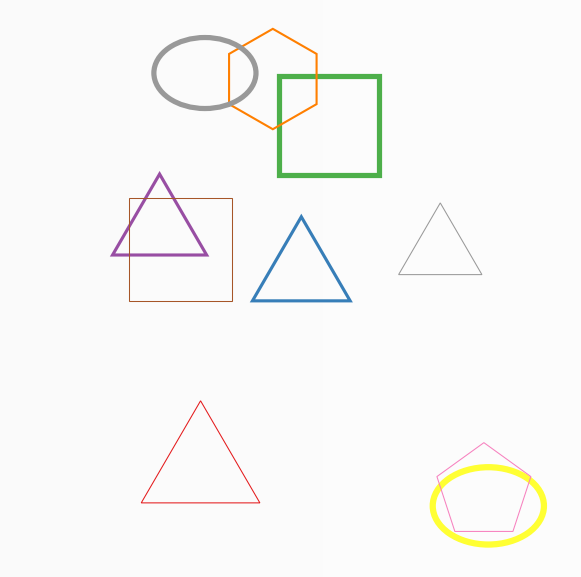[{"shape": "triangle", "thickness": 0.5, "radius": 0.59, "center": [0.345, 0.187]}, {"shape": "triangle", "thickness": 1.5, "radius": 0.49, "center": [0.518, 0.527]}, {"shape": "square", "thickness": 2.5, "radius": 0.43, "center": [0.567, 0.782]}, {"shape": "triangle", "thickness": 1.5, "radius": 0.47, "center": [0.275, 0.604]}, {"shape": "hexagon", "thickness": 1, "radius": 0.43, "center": [0.469, 0.862]}, {"shape": "oval", "thickness": 3, "radius": 0.48, "center": [0.84, 0.123]}, {"shape": "square", "thickness": 0.5, "radius": 0.44, "center": [0.31, 0.567]}, {"shape": "pentagon", "thickness": 0.5, "radius": 0.42, "center": [0.833, 0.148]}, {"shape": "oval", "thickness": 2.5, "radius": 0.44, "center": [0.353, 0.873]}, {"shape": "triangle", "thickness": 0.5, "radius": 0.41, "center": [0.757, 0.565]}]